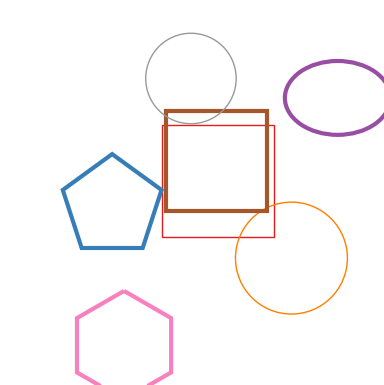[{"shape": "square", "thickness": 1, "radius": 0.72, "center": [0.566, 0.53]}, {"shape": "pentagon", "thickness": 3, "radius": 0.67, "center": [0.291, 0.465]}, {"shape": "oval", "thickness": 3, "radius": 0.69, "center": [0.877, 0.746]}, {"shape": "circle", "thickness": 1, "radius": 0.73, "center": [0.757, 0.33]}, {"shape": "square", "thickness": 3, "radius": 0.65, "center": [0.562, 0.582]}, {"shape": "hexagon", "thickness": 3, "radius": 0.71, "center": [0.322, 0.103]}, {"shape": "circle", "thickness": 1, "radius": 0.59, "center": [0.496, 0.796]}]